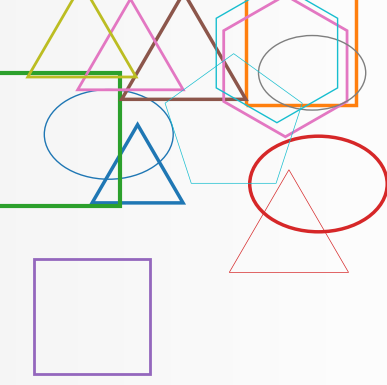[{"shape": "oval", "thickness": 1, "radius": 0.83, "center": [0.281, 0.651]}, {"shape": "triangle", "thickness": 2.5, "radius": 0.68, "center": [0.355, 0.541]}, {"shape": "square", "thickness": 2.5, "radius": 0.71, "center": [0.777, 0.871]}, {"shape": "square", "thickness": 3, "radius": 0.86, "center": [0.138, 0.637]}, {"shape": "oval", "thickness": 2.5, "radius": 0.89, "center": [0.822, 0.522]}, {"shape": "triangle", "thickness": 0.5, "radius": 0.89, "center": [0.746, 0.381]}, {"shape": "square", "thickness": 2, "radius": 0.75, "center": [0.238, 0.178]}, {"shape": "triangle", "thickness": 2.5, "radius": 0.93, "center": [0.474, 0.835]}, {"shape": "hexagon", "thickness": 2, "radius": 0.92, "center": [0.736, 0.828]}, {"shape": "triangle", "thickness": 2, "radius": 0.79, "center": [0.337, 0.845]}, {"shape": "oval", "thickness": 1, "radius": 0.69, "center": [0.805, 0.811]}, {"shape": "triangle", "thickness": 2, "radius": 0.81, "center": [0.211, 0.881]}, {"shape": "pentagon", "thickness": 0.5, "radius": 0.93, "center": [0.603, 0.674]}, {"shape": "hexagon", "thickness": 1, "radius": 0.9, "center": [0.715, 0.862]}]